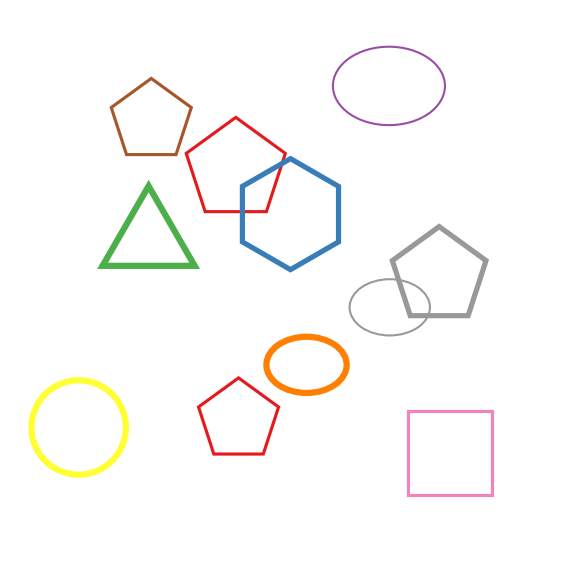[{"shape": "pentagon", "thickness": 1.5, "radius": 0.36, "center": [0.413, 0.272]}, {"shape": "pentagon", "thickness": 1.5, "radius": 0.45, "center": [0.408, 0.706]}, {"shape": "hexagon", "thickness": 2.5, "radius": 0.48, "center": [0.503, 0.628]}, {"shape": "triangle", "thickness": 3, "radius": 0.46, "center": [0.257, 0.585]}, {"shape": "oval", "thickness": 1, "radius": 0.49, "center": [0.673, 0.85]}, {"shape": "oval", "thickness": 3, "radius": 0.35, "center": [0.531, 0.367]}, {"shape": "circle", "thickness": 3, "radius": 0.41, "center": [0.136, 0.259]}, {"shape": "pentagon", "thickness": 1.5, "radius": 0.36, "center": [0.262, 0.79]}, {"shape": "square", "thickness": 1.5, "radius": 0.36, "center": [0.779, 0.215]}, {"shape": "pentagon", "thickness": 2.5, "radius": 0.43, "center": [0.76, 0.522]}, {"shape": "oval", "thickness": 1, "radius": 0.35, "center": [0.675, 0.467]}]